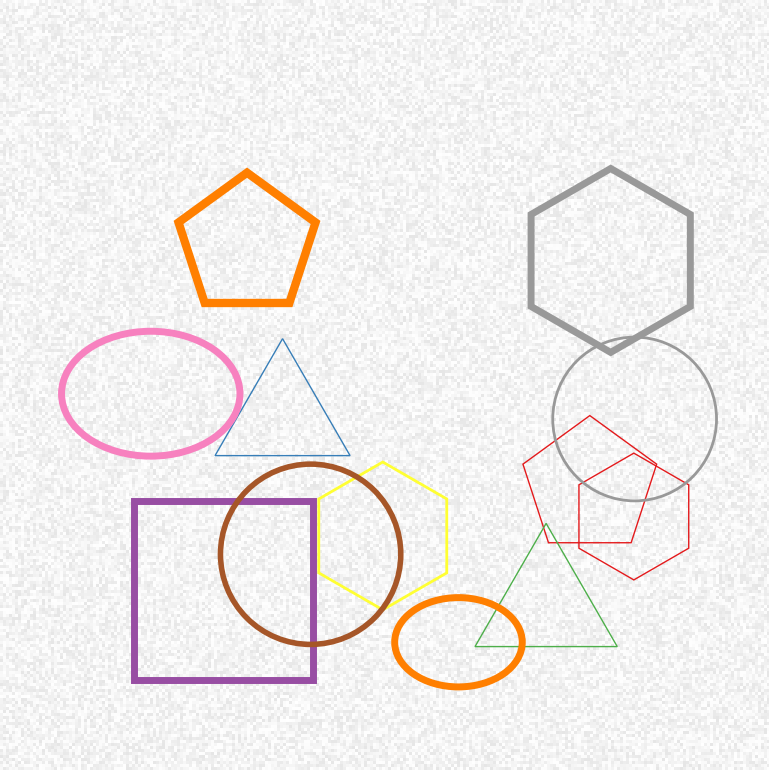[{"shape": "pentagon", "thickness": 0.5, "radius": 0.46, "center": [0.766, 0.369]}, {"shape": "hexagon", "thickness": 0.5, "radius": 0.41, "center": [0.823, 0.329]}, {"shape": "triangle", "thickness": 0.5, "radius": 0.51, "center": [0.367, 0.459]}, {"shape": "triangle", "thickness": 0.5, "radius": 0.53, "center": [0.709, 0.214]}, {"shape": "square", "thickness": 2.5, "radius": 0.58, "center": [0.29, 0.233]}, {"shape": "oval", "thickness": 2.5, "radius": 0.41, "center": [0.595, 0.166]}, {"shape": "pentagon", "thickness": 3, "radius": 0.47, "center": [0.321, 0.682]}, {"shape": "hexagon", "thickness": 1, "radius": 0.48, "center": [0.497, 0.304]}, {"shape": "circle", "thickness": 2, "radius": 0.59, "center": [0.403, 0.28]}, {"shape": "oval", "thickness": 2.5, "radius": 0.58, "center": [0.196, 0.489]}, {"shape": "circle", "thickness": 1, "radius": 0.53, "center": [0.824, 0.456]}, {"shape": "hexagon", "thickness": 2.5, "radius": 0.6, "center": [0.793, 0.662]}]